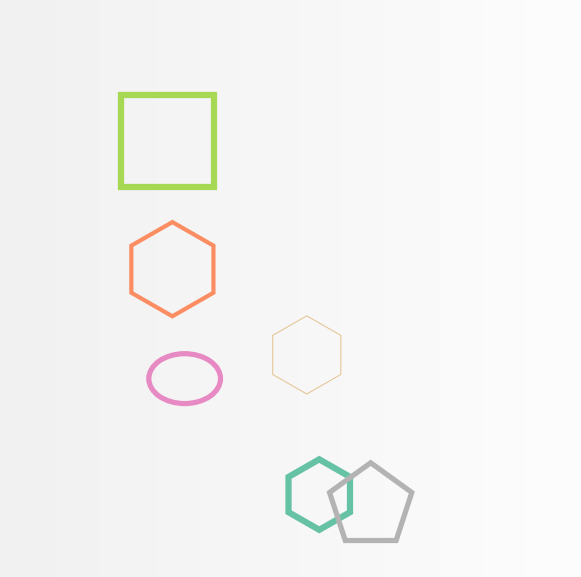[{"shape": "hexagon", "thickness": 3, "radius": 0.31, "center": [0.549, 0.143]}, {"shape": "hexagon", "thickness": 2, "radius": 0.41, "center": [0.297, 0.533]}, {"shape": "oval", "thickness": 2.5, "radius": 0.31, "center": [0.318, 0.344]}, {"shape": "square", "thickness": 3, "radius": 0.4, "center": [0.288, 0.756]}, {"shape": "hexagon", "thickness": 0.5, "radius": 0.34, "center": [0.528, 0.385]}, {"shape": "pentagon", "thickness": 2.5, "radius": 0.37, "center": [0.638, 0.123]}]